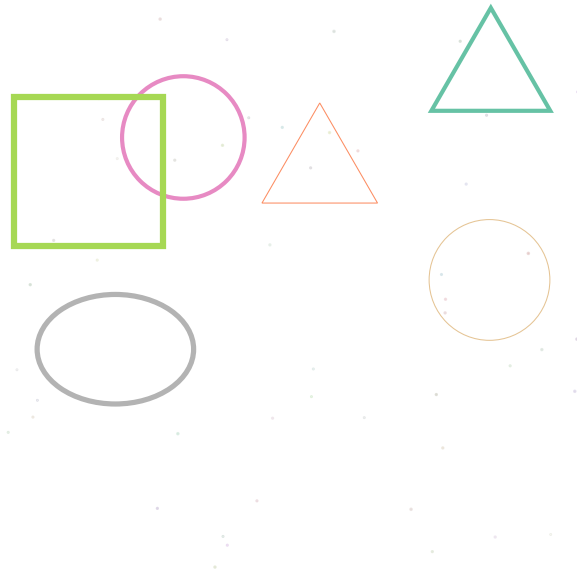[{"shape": "triangle", "thickness": 2, "radius": 0.59, "center": [0.85, 0.867]}, {"shape": "triangle", "thickness": 0.5, "radius": 0.58, "center": [0.554, 0.705]}, {"shape": "circle", "thickness": 2, "radius": 0.53, "center": [0.317, 0.761]}, {"shape": "square", "thickness": 3, "radius": 0.65, "center": [0.154, 0.702]}, {"shape": "circle", "thickness": 0.5, "radius": 0.52, "center": [0.848, 0.514]}, {"shape": "oval", "thickness": 2.5, "radius": 0.68, "center": [0.2, 0.394]}]